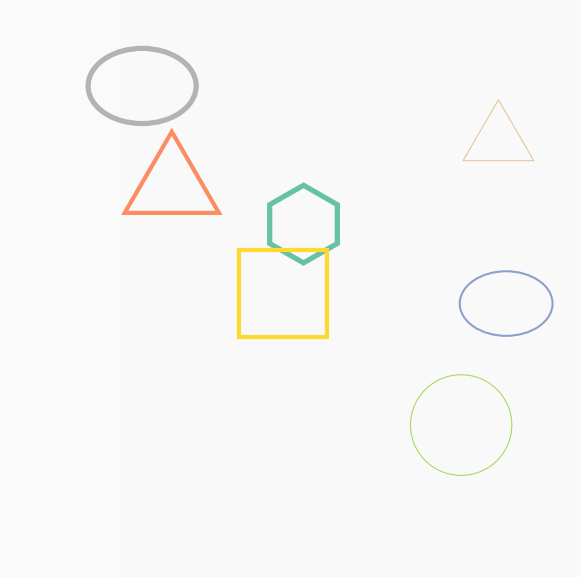[{"shape": "hexagon", "thickness": 2.5, "radius": 0.34, "center": [0.522, 0.611]}, {"shape": "triangle", "thickness": 2, "radius": 0.47, "center": [0.296, 0.677]}, {"shape": "oval", "thickness": 1, "radius": 0.4, "center": [0.871, 0.474]}, {"shape": "circle", "thickness": 0.5, "radius": 0.44, "center": [0.793, 0.263]}, {"shape": "square", "thickness": 2, "radius": 0.38, "center": [0.487, 0.49]}, {"shape": "triangle", "thickness": 0.5, "radius": 0.35, "center": [0.858, 0.756]}, {"shape": "oval", "thickness": 2.5, "radius": 0.46, "center": [0.245, 0.85]}]